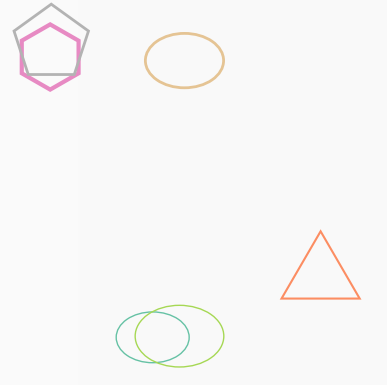[{"shape": "oval", "thickness": 1, "radius": 0.47, "center": [0.394, 0.124]}, {"shape": "triangle", "thickness": 1.5, "radius": 0.58, "center": [0.827, 0.283]}, {"shape": "hexagon", "thickness": 3, "radius": 0.42, "center": [0.129, 0.852]}, {"shape": "oval", "thickness": 1, "radius": 0.57, "center": [0.463, 0.127]}, {"shape": "oval", "thickness": 2, "radius": 0.5, "center": [0.476, 0.843]}, {"shape": "pentagon", "thickness": 2, "radius": 0.51, "center": [0.132, 0.888]}]